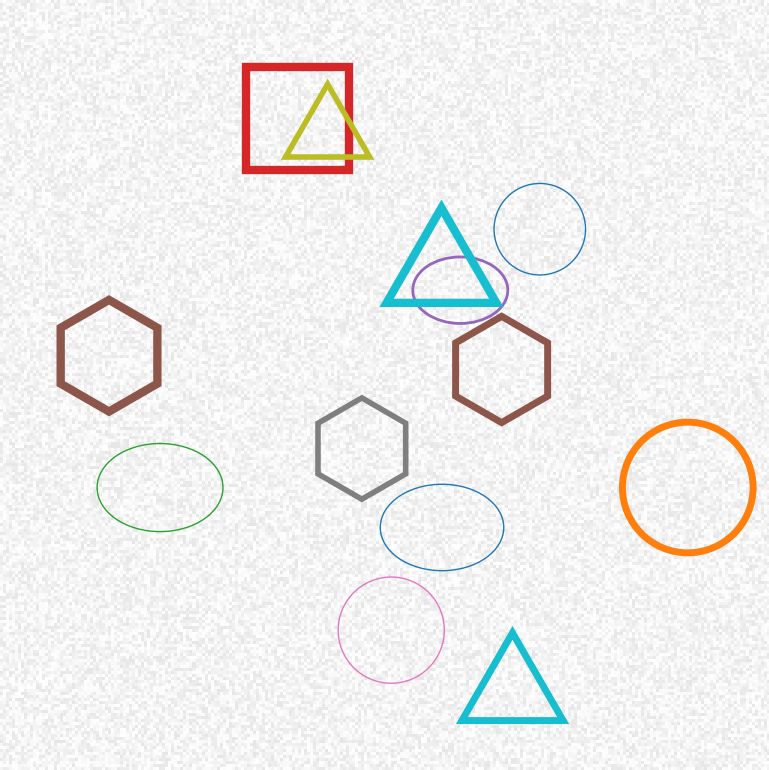[{"shape": "circle", "thickness": 0.5, "radius": 0.3, "center": [0.701, 0.702]}, {"shape": "oval", "thickness": 0.5, "radius": 0.4, "center": [0.574, 0.315]}, {"shape": "circle", "thickness": 2.5, "radius": 0.42, "center": [0.893, 0.367]}, {"shape": "oval", "thickness": 0.5, "radius": 0.41, "center": [0.208, 0.367]}, {"shape": "square", "thickness": 3, "radius": 0.33, "center": [0.386, 0.846]}, {"shape": "oval", "thickness": 1, "radius": 0.31, "center": [0.598, 0.623]}, {"shape": "hexagon", "thickness": 2.5, "radius": 0.35, "center": [0.651, 0.52]}, {"shape": "hexagon", "thickness": 3, "radius": 0.36, "center": [0.142, 0.538]}, {"shape": "circle", "thickness": 0.5, "radius": 0.34, "center": [0.508, 0.182]}, {"shape": "hexagon", "thickness": 2, "radius": 0.33, "center": [0.47, 0.417]}, {"shape": "triangle", "thickness": 2, "radius": 0.32, "center": [0.425, 0.828]}, {"shape": "triangle", "thickness": 2.5, "radius": 0.38, "center": [0.666, 0.102]}, {"shape": "triangle", "thickness": 3, "radius": 0.41, "center": [0.573, 0.648]}]